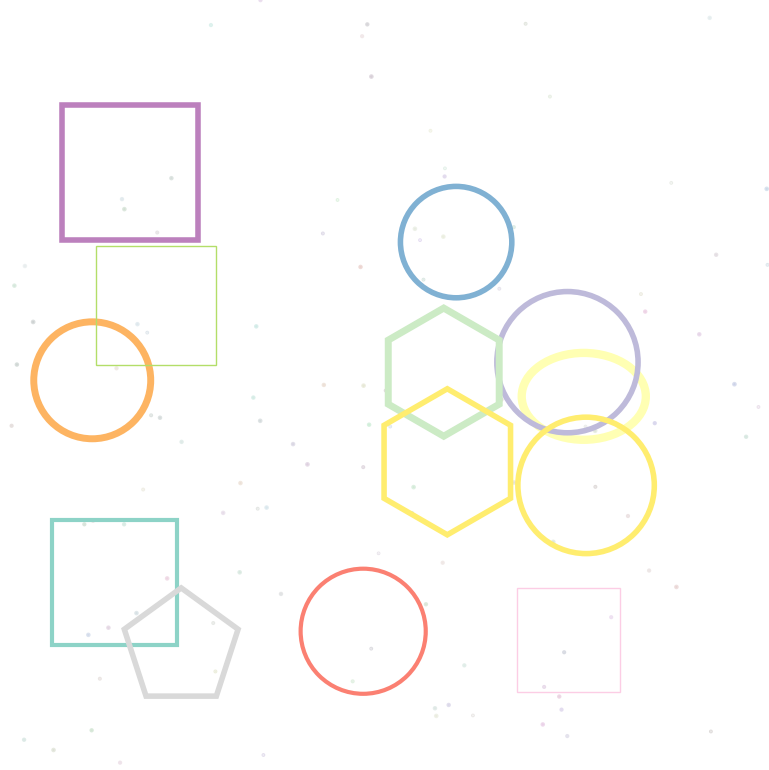[{"shape": "square", "thickness": 1.5, "radius": 0.4, "center": [0.149, 0.243]}, {"shape": "oval", "thickness": 3, "radius": 0.4, "center": [0.758, 0.485]}, {"shape": "circle", "thickness": 2, "radius": 0.46, "center": [0.737, 0.53]}, {"shape": "circle", "thickness": 1.5, "radius": 0.41, "center": [0.472, 0.18]}, {"shape": "circle", "thickness": 2, "radius": 0.36, "center": [0.592, 0.686]}, {"shape": "circle", "thickness": 2.5, "radius": 0.38, "center": [0.12, 0.506]}, {"shape": "square", "thickness": 0.5, "radius": 0.39, "center": [0.202, 0.603]}, {"shape": "square", "thickness": 0.5, "radius": 0.33, "center": [0.738, 0.169]}, {"shape": "pentagon", "thickness": 2, "radius": 0.39, "center": [0.235, 0.159]}, {"shape": "square", "thickness": 2, "radius": 0.44, "center": [0.169, 0.776]}, {"shape": "hexagon", "thickness": 2.5, "radius": 0.42, "center": [0.576, 0.517]}, {"shape": "hexagon", "thickness": 2, "radius": 0.47, "center": [0.581, 0.4]}, {"shape": "circle", "thickness": 2, "radius": 0.44, "center": [0.761, 0.37]}]